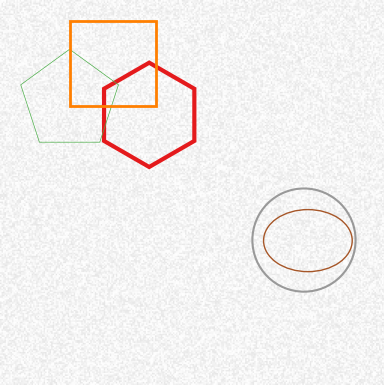[{"shape": "hexagon", "thickness": 3, "radius": 0.68, "center": [0.388, 0.702]}, {"shape": "pentagon", "thickness": 0.5, "radius": 0.67, "center": [0.181, 0.739]}, {"shape": "square", "thickness": 2, "radius": 0.56, "center": [0.294, 0.835]}, {"shape": "oval", "thickness": 1, "radius": 0.58, "center": [0.8, 0.375]}, {"shape": "circle", "thickness": 1.5, "radius": 0.67, "center": [0.79, 0.376]}]